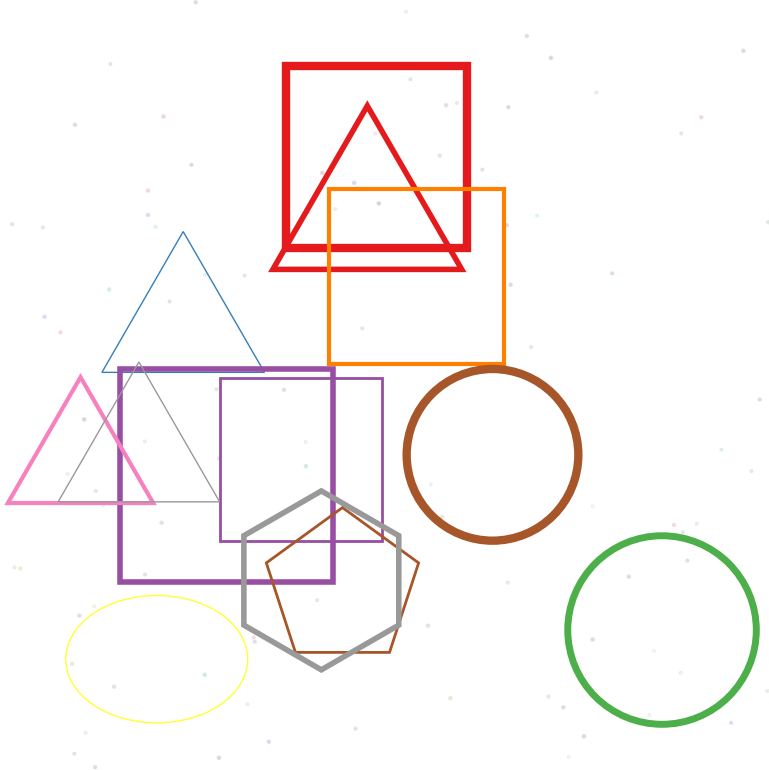[{"shape": "triangle", "thickness": 2, "radius": 0.71, "center": [0.477, 0.721]}, {"shape": "square", "thickness": 3, "radius": 0.59, "center": [0.489, 0.796]}, {"shape": "triangle", "thickness": 0.5, "radius": 0.61, "center": [0.238, 0.577]}, {"shape": "circle", "thickness": 2.5, "radius": 0.61, "center": [0.86, 0.182]}, {"shape": "square", "thickness": 1, "radius": 0.53, "center": [0.391, 0.403]}, {"shape": "square", "thickness": 2, "radius": 0.69, "center": [0.294, 0.383]}, {"shape": "square", "thickness": 1.5, "radius": 0.57, "center": [0.541, 0.641]}, {"shape": "oval", "thickness": 0.5, "radius": 0.59, "center": [0.204, 0.144]}, {"shape": "circle", "thickness": 3, "radius": 0.56, "center": [0.64, 0.409]}, {"shape": "pentagon", "thickness": 1, "radius": 0.52, "center": [0.445, 0.237]}, {"shape": "triangle", "thickness": 1.5, "radius": 0.54, "center": [0.105, 0.401]}, {"shape": "triangle", "thickness": 0.5, "radius": 0.61, "center": [0.18, 0.409]}, {"shape": "hexagon", "thickness": 2, "radius": 0.58, "center": [0.417, 0.246]}]